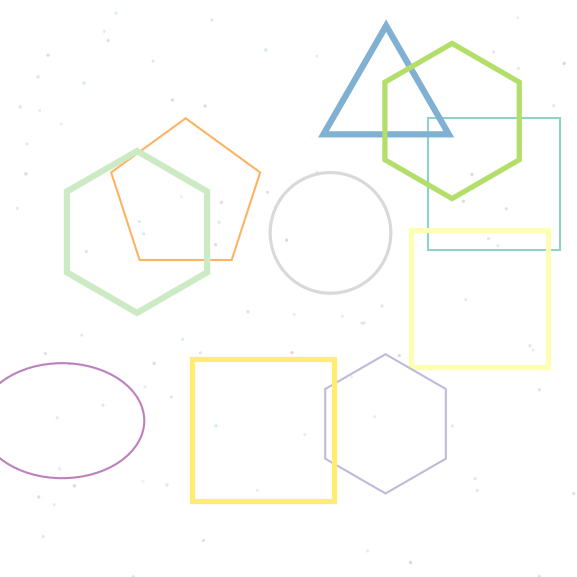[{"shape": "square", "thickness": 1, "radius": 0.57, "center": [0.855, 0.681]}, {"shape": "square", "thickness": 2.5, "radius": 0.59, "center": [0.831, 0.482]}, {"shape": "hexagon", "thickness": 1, "radius": 0.6, "center": [0.668, 0.265]}, {"shape": "triangle", "thickness": 3, "radius": 0.63, "center": [0.669, 0.829]}, {"shape": "pentagon", "thickness": 1, "radius": 0.68, "center": [0.321, 0.659]}, {"shape": "hexagon", "thickness": 2.5, "radius": 0.67, "center": [0.783, 0.79]}, {"shape": "circle", "thickness": 1.5, "radius": 0.52, "center": [0.572, 0.596]}, {"shape": "oval", "thickness": 1, "radius": 0.71, "center": [0.108, 0.271]}, {"shape": "hexagon", "thickness": 3, "radius": 0.7, "center": [0.237, 0.597]}, {"shape": "square", "thickness": 2.5, "radius": 0.61, "center": [0.455, 0.254]}]